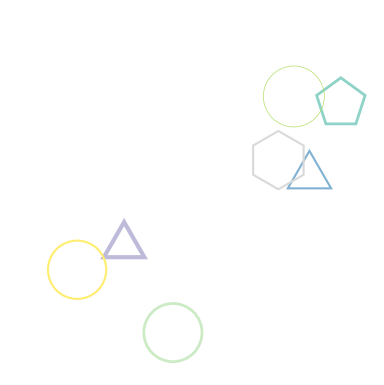[{"shape": "pentagon", "thickness": 2, "radius": 0.33, "center": [0.885, 0.732]}, {"shape": "triangle", "thickness": 3, "radius": 0.3, "center": [0.322, 0.362]}, {"shape": "triangle", "thickness": 1.5, "radius": 0.32, "center": [0.804, 0.543]}, {"shape": "circle", "thickness": 0.5, "radius": 0.4, "center": [0.763, 0.749]}, {"shape": "hexagon", "thickness": 1.5, "radius": 0.38, "center": [0.723, 0.584]}, {"shape": "circle", "thickness": 2, "radius": 0.38, "center": [0.449, 0.136]}, {"shape": "circle", "thickness": 1.5, "radius": 0.38, "center": [0.2, 0.299]}]